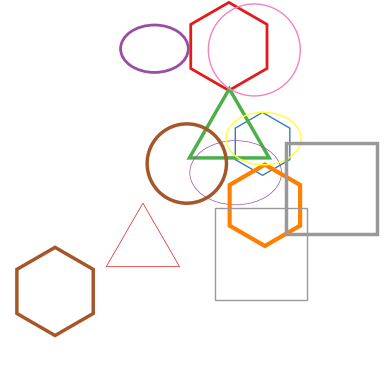[{"shape": "hexagon", "thickness": 2, "radius": 0.57, "center": [0.594, 0.879]}, {"shape": "triangle", "thickness": 0.5, "radius": 0.55, "center": [0.371, 0.362]}, {"shape": "hexagon", "thickness": 1, "radius": 0.41, "center": [0.682, 0.626]}, {"shape": "triangle", "thickness": 2.5, "radius": 0.6, "center": [0.596, 0.65]}, {"shape": "oval", "thickness": 2, "radius": 0.44, "center": [0.401, 0.873]}, {"shape": "oval", "thickness": 0.5, "radius": 0.6, "center": [0.612, 0.551]}, {"shape": "hexagon", "thickness": 3, "radius": 0.53, "center": [0.688, 0.467]}, {"shape": "oval", "thickness": 1, "radius": 0.49, "center": [0.684, 0.64]}, {"shape": "circle", "thickness": 2.5, "radius": 0.52, "center": [0.485, 0.575]}, {"shape": "hexagon", "thickness": 2.5, "radius": 0.57, "center": [0.143, 0.243]}, {"shape": "circle", "thickness": 1, "radius": 0.6, "center": [0.661, 0.87]}, {"shape": "square", "thickness": 2.5, "radius": 0.59, "center": [0.862, 0.51]}, {"shape": "square", "thickness": 1, "radius": 0.6, "center": [0.677, 0.34]}]